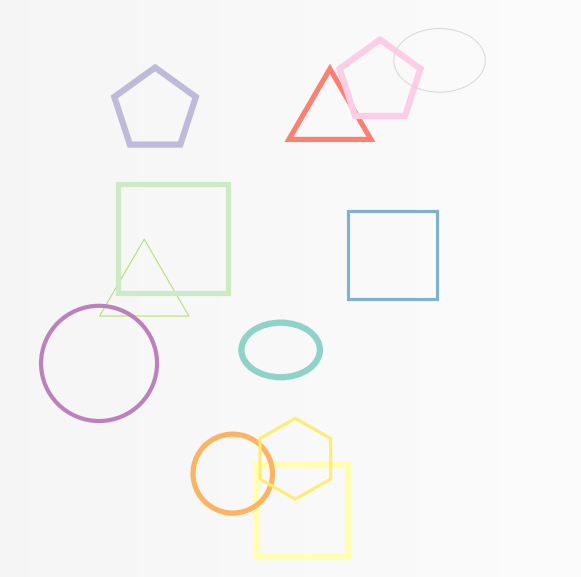[{"shape": "oval", "thickness": 3, "radius": 0.34, "center": [0.483, 0.393]}, {"shape": "square", "thickness": 3, "radius": 0.4, "center": [0.519, 0.114]}, {"shape": "pentagon", "thickness": 3, "radius": 0.37, "center": [0.267, 0.808]}, {"shape": "triangle", "thickness": 2.5, "radius": 0.41, "center": [0.568, 0.798]}, {"shape": "square", "thickness": 1.5, "radius": 0.38, "center": [0.675, 0.558]}, {"shape": "circle", "thickness": 2.5, "radius": 0.34, "center": [0.4, 0.179]}, {"shape": "triangle", "thickness": 0.5, "radius": 0.44, "center": [0.248, 0.496]}, {"shape": "pentagon", "thickness": 3, "radius": 0.37, "center": [0.654, 0.858]}, {"shape": "oval", "thickness": 0.5, "radius": 0.39, "center": [0.756, 0.895]}, {"shape": "circle", "thickness": 2, "radius": 0.5, "center": [0.17, 0.37]}, {"shape": "square", "thickness": 2.5, "radius": 0.47, "center": [0.297, 0.586]}, {"shape": "hexagon", "thickness": 1.5, "radius": 0.35, "center": [0.508, 0.205]}]